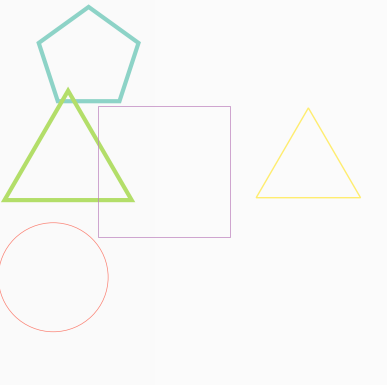[{"shape": "pentagon", "thickness": 3, "radius": 0.68, "center": [0.229, 0.847]}, {"shape": "circle", "thickness": 0.5, "radius": 0.71, "center": [0.137, 0.28]}, {"shape": "triangle", "thickness": 3, "radius": 0.95, "center": [0.176, 0.575]}, {"shape": "square", "thickness": 0.5, "radius": 0.85, "center": [0.423, 0.555]}, {"shape": "triangle", "thickness": 1, "radius": 0.78, "center": [0.796, 0.564]}]